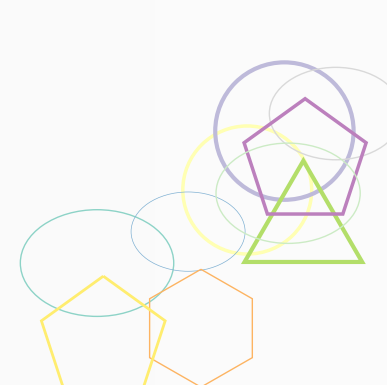[{"shape": "oval", "thickness": 1, "radius": 0.99, "center": [0.25, 0.317]}, {"shape": "circle", "thickness": 2.5, "radius": 0.83, "center": [0.638, 0.506]}, {"shape": "circle", "thickness": 3, "radius": 0.89, "center": [0.734, 0.66]}, {"shape": "oval", "thickness": 0.5, "radius": 0.74, "center": [0.485, 0.398]}, {"shape": "hexagon", "thickness": 1, "radius": 0.77, "center": [0.519, 0.148]}, {"shape": "triangle", "thickness": 3, "radius": 0.88, "center": [0.783, 0.407]}, {"shape": "oval", "thickness": 1, "radius": 0.86, "center": [0.867, 0.705]}, {"shape": "pentagon", "thickness": 2.5, "radius": 0.83, "center": [0.787, 0.578]}, {"shape": "oval", "thickness": 1, "radius": 0.93, "center": [0.744, 0.498]}, {"shape": "pentagon", "thickness": 2, "radius": 0.84, "center": [0.267, 0.115]}]